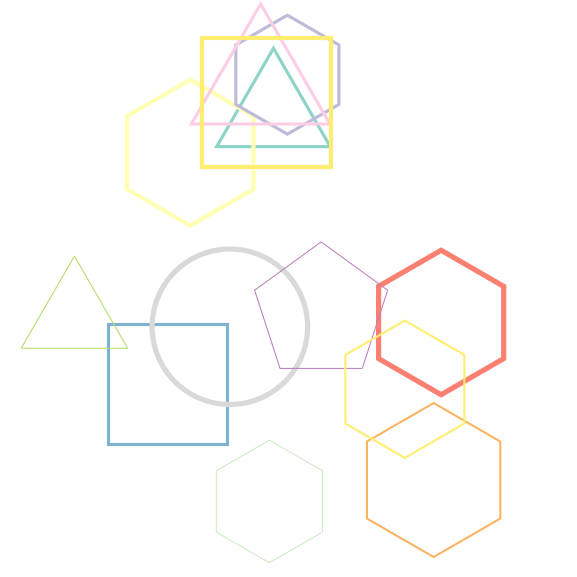[{"shape": "triangle", "thickness": 1.5, "radius": 0.57, "center": [0.474, 0.802]}, {"shape": "hexagon", "thickness": 2, "radius": 0.63, "center": [0.329, 0.735]}, {"shape": "hexagon", "thickness": 1.5, "radius": 0.52, "center": [0.498, 0.87]}, {"shape": "hexagon", "thickness": 2.5, "radius": 0.63, "center": [0.764, 0.441]}, {"shape": "square", "thickness": 1.5, "radius": 0.52, "center": [0.29, 0.334]}, {"shape": "hexagon", "thickness": 1, "radius": 0.67, "center": [0.751, 0.168]}, {"shape": "triangle", "thickness": 0.5, "radius": 0.53, "center": [0.129, 0.449]}, {"shape": "triangle", "thickness": 1.5, "radius": 0.69, "center": [0.451, 0.854]}, {"shape": "circle", "thickness": 2.5, "radius": 0.67, "center": [0.398, 0.433]}, {"shape": "pentagon", "thickness": 0.5, "radius": 0.61, "center": [0.556, 0.459]}, {"shape": "hexagon", "thickness": 0.5, "radius": 0.53, "center": [0.466, 0.131]}, {"shape": "square", "thickness": 2, "radius": 0.56, "center": [0.462, 0.822]}, {"shape": "hexagon", "thickness": 1, "radius": 0.59, "center": [0.701, 0.325]}]